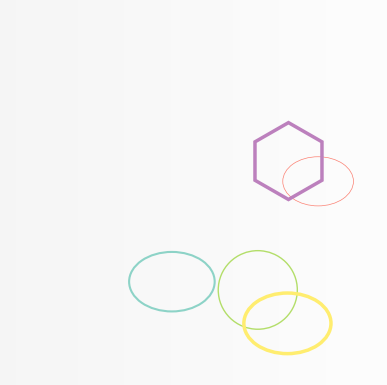[{"shape": "oval", "thickness": 1.5, "radius": 0.55, "center": [0.444, 0.268]}, {"shape": "oval", "thickness": 0.5, "radius": 0.46, "center": [0.821, 0.529]}, {"shape": "circle", "thickness": 1, "radius": 0.51, "center": [0.665, 0.247]}, {"shape": "hexagon", "thickness": 2.5, "radius": 0.5, "center": [0.744, 0.582]}, {"shape": "oval", "thickness": 2.5, "radius": 0.56, "center": [0.742, 0.16]}]